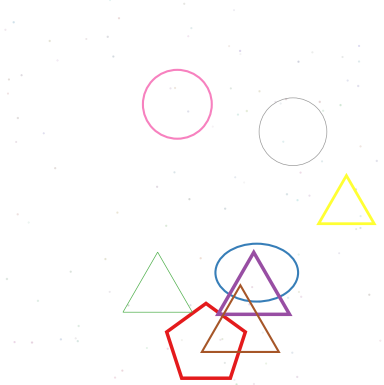[{"shape": "pentagon", "thickness": 2.5, "radius": 0.54, "center": [0.535, 0.105]}, {"shape": "oval", "thickness": 1.5, "radius": 0.54, "center": [0.667, 0.292]}, {"shape": "triangle", "thickness": 0.5, "radius": 0.52, "center": [0.409, 0.241]}, {"shape": "triangle", "thickness": 2.5, "radius": 0.54, "center": [0.659, 0.237]}, {"shape": "triangle", "thickness": 2, "radius": 0.42, "center": [0.9, 0.461]}, {"shape": "triangle", "thickness": 1.5, "radius": 0.58, "center": [0.624, 0.144]}, {"shape": "circle", "thickness": 1.5, "radius": 0.45, "center": [0.461, 0.729]}, {"shape": "circle", "thickness": 0.5, "radius": 0.44, "center": [0.761, 0.658]}]